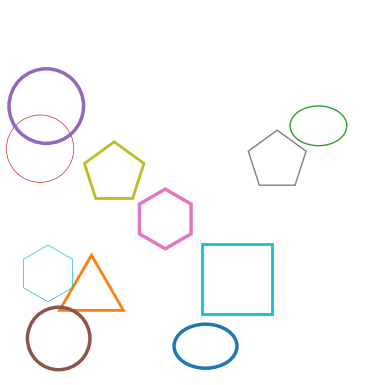[{"shape": "oval", "thickness": 2.5, "radius": 0.41, "center": [0.534, 0.101]}, {"shape": "triangle", "thickness": 2, "radius": 0.48, "center": [0.238, 0.242]}, {"shape": "oval", "thickness": 1, "radius": 0.37, "center": [0.827, 0.673]}, {"shape": "circle", "thickness": 0.5, "radius": 0.44, "center": [0.104, 0.614]}, {"shape": "circle", "thickness": 2.5, "radius": 0.48, "center": [0.12, 0.725]}, {"shape": "circle", "thickness": 2.5, "radius": 0.41, "center": [0.152, 0.121]}, {"shape": "hexagon", "thickness": 2.5, "radius": 0.39, "center": [0.429, 0.431]}, {"shape": "pentagon", "thickness": 1, "radius": 0.39, "center": [0.72, 0.583]}, {"shape": "pentagon", "thickness": 2, "radius": 0.41, "center": [0.297, 0.55]}, {"shape": "square", "thickness": 2, "radius": 0.45, "center": [0.614, 0.276]}, {"shape": "hexagon", "thickness": 0.5, "radius": 0.37, "center": [0.125, 0.29]}]